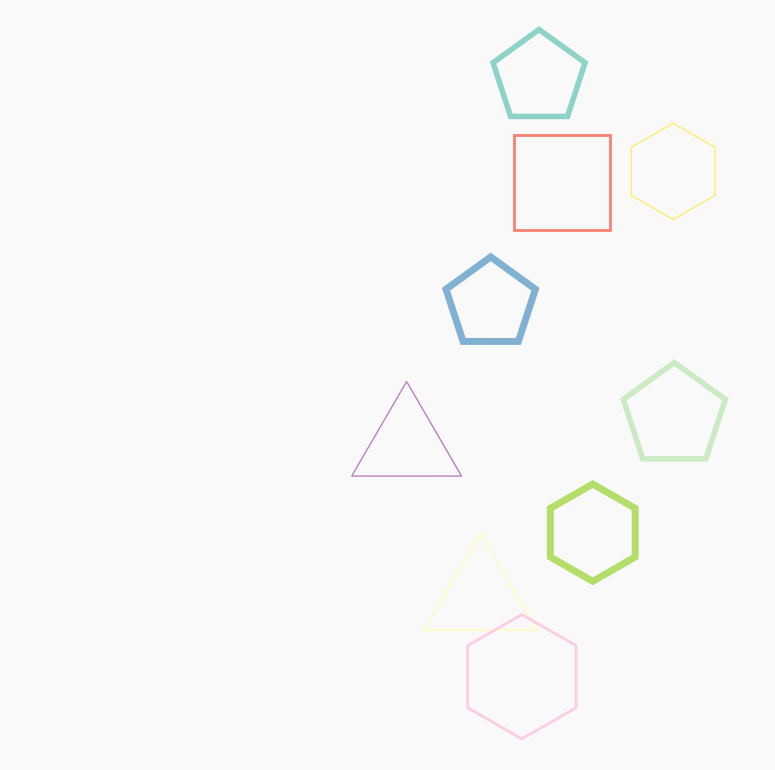[{"shape": "pentagon", "thickness": 2, "radius": 0.31, "center": [0.696, 0.899]}, {"shape": "triangle", "thickness": 0.5, "radius": 0.42, "center": [0.62, 0.224]}, {"shape": "square", "thickness": 1, "radius": 0.31, "center": [0.725, 0.763]}, {"shape": "pentagon", "thickness": 2.5, "radius": 0.3, "center": [0.633, 0.606]}, {"shape": "hexagon", "thickness": 2.5, "radius": 0.32, "center": [0.765, 0.308]}, {"shape": "hexagon", "thickness": 1, "radius": 0.4, "center": [0.673, 0.121]}, {"shape": "triangle", "thickness": 0.5, "radius": 0.41, "center": [0.525, 0.423]}, {"shape": "pentagon", "thickness": 2, "radius": 0.35, "center": [0.87, 0.46]}, {"shape": "hexagon", "thickness": 0.5, "radius": 0.31, "center": [0.869, 0.777]}]